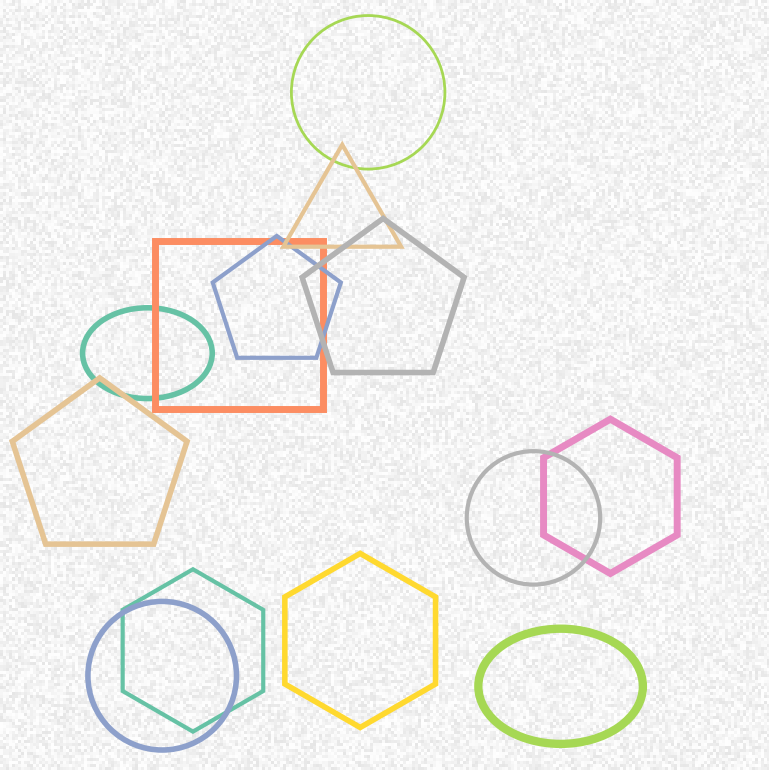[{"shape": "oval", "thickness": 2, "radius": 0.42, "center": [0.191, 0.541]}, {"shape": "hexagon", "thickness": 1.5, "radius": 0.53, "center": [0.251, 0.155]}, {"shape": "square", "thickness": 2.5, "radius": 0.55, "center": [0.31, 0.578]}, {"shape": "circle", "thickness": 2, "radius": 0.48, "center": [0.211, 0.122]}, {"shape": "pentagon", "thickness": 1.5, "radius": 0.44, "center": [0.359, 0.606]}, {"shape": "hexagon", "thickness": 2.5, "radius": 0.5, "center": [0.793, 0.355]}, {"shape": "oval", "thickness": 3, "radius": 0.53, "center": [0.728, 0.109]}, {"shape": "circle", "thickness": 1, "radius": 0.5, "center": [0.478, 0.88]}, {"shape": "hexagon", "thickness": 2, "radius": 0.57, "center": [0.468, 0.168]}, {"shape": "pentagon", "thickness": 2, "radius": 0.6, "center": [0.129, 0.39]}, {"shape": "triangle", "thickness": 1.5, "radius": 0.44, "center": [0.444, 0.724]}, {"shape": "pentagon", "thickness": 2, "radius": 0.55, "center": [0.498, 0.606]}, {"shape": "circle", "thickness": 1.5, "radius": 0.43, "center": [0.693, 0.327]}]